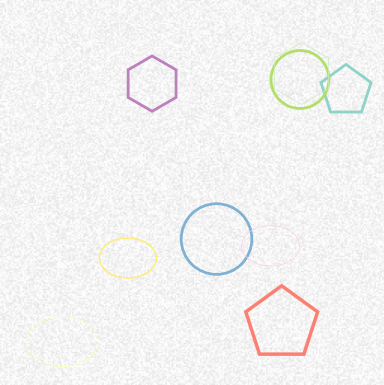[{"shape": "pentagon", "thickness": 2, "radius": 0.34, "center": [0.899, 0.764]}, {"shape": "oval", "thickness": 0.5, "radius": 0.46, "center": [0.162, 0.112]}, {"shape": "pentagon", "thickness": 2.5, "radius": 0.49, "center": [0.732, 0.16]}, {"shape": "circle", "thickness": 2, "radius": 0.46, "center": [0.562, 0.379]}, {"shape": "circle", "thickness": 2, "radius": 0.38, "center": [0.779, 0.794]}, {"shape": "oval", "thickness": 0.5, "radius": 0.38, "center": [0.703, 0.361]}, {"shape": "hexagon", "thickness": 2, "radius": 0.36, "center": [0.395, 0.783]}, {"shape": "hexagon", "thickness": 0.5, "radius": 0.4, "center": [0.783, 0.809]}, {"shape": "oval", "thickness": 1, "radius": 0.37, "center": [0.332, 0.33]}]